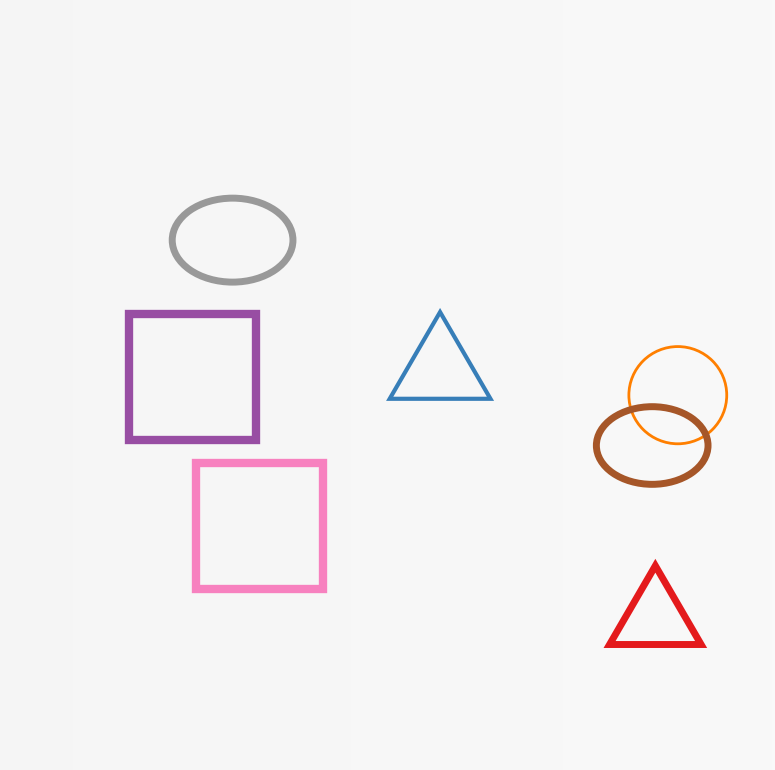[{"shape": "triangle", "thickness": 2.5, "radius": 0.34, "center": [0.846, 0.197]}, {"shape": "triangle", "thickness": 1.5, "radius": 0.38, "center": [0.568, 0.52]}, {"shape": "square", "thickness": 3, "radius": 0.41, "center": [0.248, 0.51]}, {"shape": "circle", "thickness": 1, "radius": 0.32, "center": [0.875, 0.487]}, {"shape": "oval", "thickness": 2.5, "radius": 0.36, "center": [0.842, 0.421]}, {"shape": "square", "thickness": 3, "radius": 0.41, "center": [0.335, 0.317]}, {"shape": "oval", "thickness": 2.5, "radius": 0.39, "center": [0.3, 0.688]}]